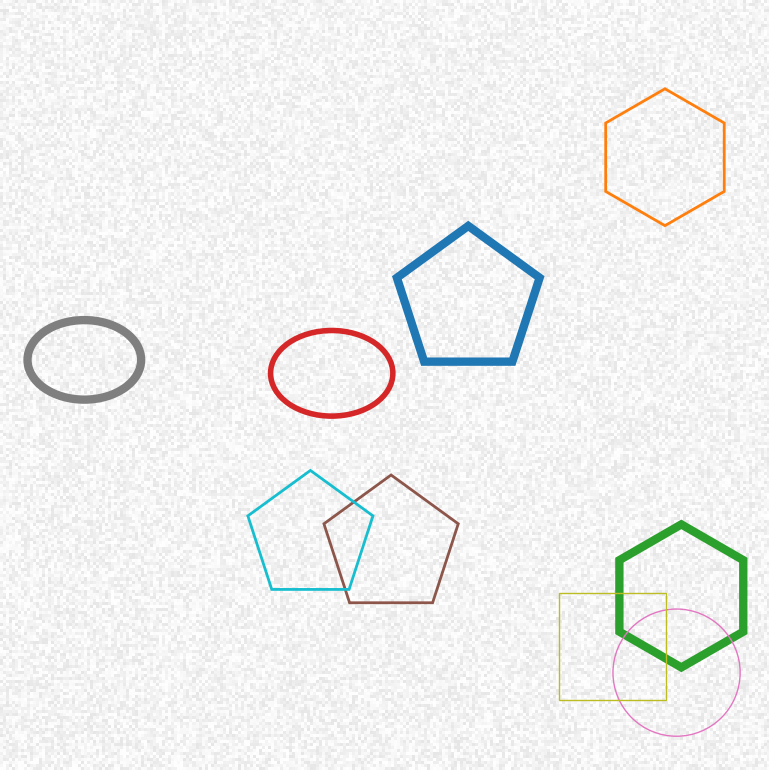[{"shape": "pentagon", "thickness": 3, "radius": 0.49, "center": [0.608, 0.609]}, {"shape": "hexagon", "thickness": 1, "radius": 0.44, "center": [0.864, 0.796]}, {"shape": "hexagon", "thickness": 3, "radius": 0.46, "center": [0.885, 0.226]}, {"shape": "oval", "thickness": 2, "radius": 0.4, "center": [0.431, 0.515]}, {"shape": "pentagon", "thickness": 1, "radius": 0.46, "center": [0.508, 0.291]}, {"shape": "circle", "thickness": 0.5, "radius": 0.41, "center": [0.879, 0.126]}, {"shape": "oval", "thickness": 3, "radius": 0.37, "center": [0.11, 0.533]}, {"shape": "square", "thickness": 0.5, "radius": 0.35, "center": [0.796, 0.16]}, {"shape": "pentagon", "thickness": 1, "radius": 0.43, "center": [0.403, 0.304]}]